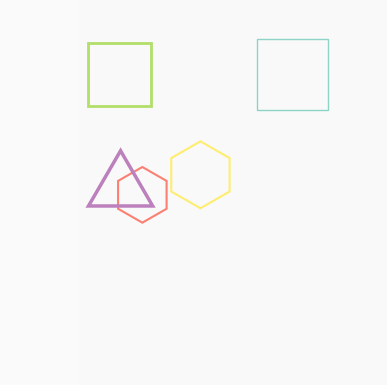[{"shape": "square", "thickness": 1, "radius": 0.46, "center": [0.755, 0.807]}, {"shape": "hexagon", "thickness": 1.5, "radius": 0.36, "center": [0.367, 0.494]}, {"shape": "square", "thickness": 2, "radius": 0.41, "center": [0.308, 0.807]}, {"shape": "triangle", "thickness": 2.5, "radius": 0.48, "center": [0.311, 0.513]}, {"shape": "hexagon", "thickness": 1.5, "radius": 0.43, "center": [0.517, 0.546]}]